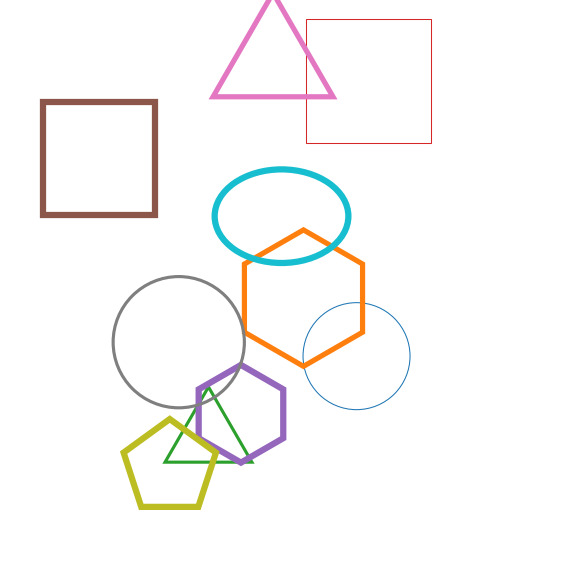[{"shape": "circle", "thickness": 0.5, "radius": 0.46, "center": [0.617, 0.382]}, {"shape": "hexagon", "thickness": 2.5, "radius": 0.59, "center": [0.526, 0.483]}, {"shape": "triangle", "thickness": 1.5, "radius": 0.43, "center": [0.361, 0.242]}, {"shape": "square", "thickness": 0.5, "radius": 0.54, "center": [0.639, 0.859]}, {"shape": "hexagon", "thickness": 3, "radius": 0.42, "center": [0.417, 0.283]}, {"shape": "square", "thickness": 3, "radius": 0.49, "center": [0.171, 0.724]}, {"shape": "triangle", "thickness": 2.5, "radius": 0.6, "center": [0.473, 0.891]}, {"shape": "circle", "thickness": 1.5, "radius": 0.57, "center": [0.31, 0.407]}, {"shape": "pentagon", "thickness": 3, "radius": 0.42, "center": [0.294, 0.189]}, {"shape": "oval", "thickness": 3, "radius": 0.58, "center": [0.487, 0.625]}]